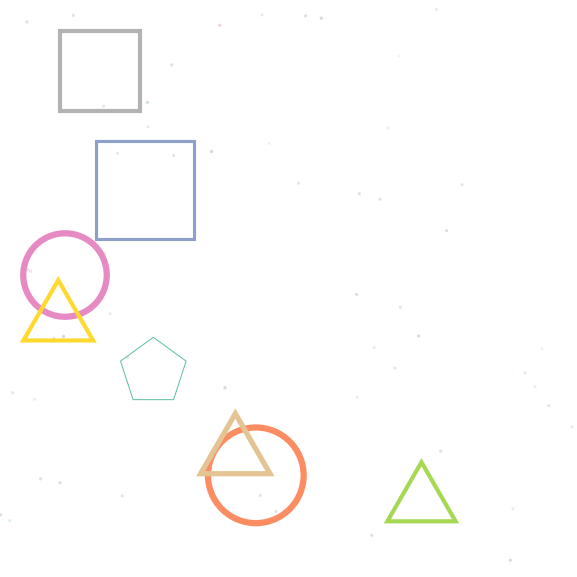[{"shape": "pentagon", "thickness": 0.5, "radius": 0.3, "center": [0.265, 0.355]}, {"shape": "circle", "thickness": 3, "radius": 0.41, "center": [0.443, 0.176]}, {"shape": "square", "thickness": 1.5, "radius": 0.42, "center": [0.251, 0.67]}, {"shape": "circle", "thickness": 3, "radius": 0.36, "center": [0.113, 0.523]}, {"shape": "triangle", "thickness": 2, "radius": 0.34, "center": [0.73, 0.131]}, {"shape": "triangle", "thickness": 2, "radius": 0.35, "center": [0.101, 0.444]}, {"shape": "triangle", "thickness": 2.5, "radius": 0.35, "center": [0.407, 0.214]}, {"shape": "square", "thickness": 2, "radius": 0.35, "center": [0.173, 0.876]}]